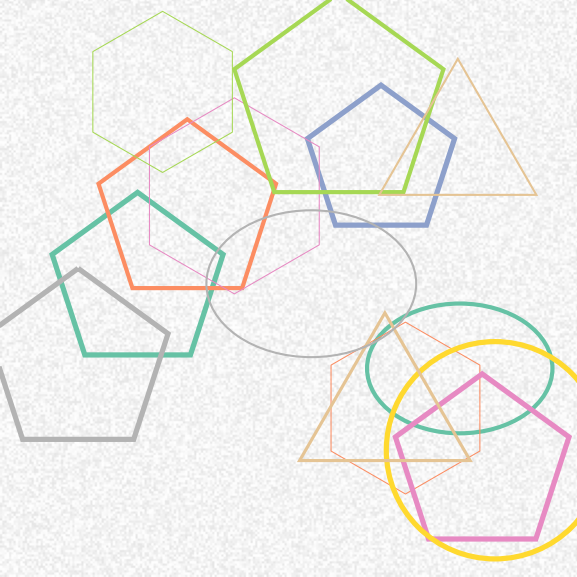[{"shape": "pentagon", "thickness": 2.5, "radius": 0.78, "center": [0.238, 0.51]}, {"shape": "oval", "thickness": 2, "radius": 0.8, "center": [0.796, 0.361]}, {"shape": "hexagon", "thickness": 0.5, "radius": 0.74, "center": [0.702, 0.293]}, {"shape": "pentagon", "thickness": 2, "radius": 0.81, "center": [0.324, 0.631]}, {"shape": "pentagon", "thickness": 2.5, "radius": 0.67, "center": [0.66, 0.718]}, {"shape": "hexagon", "thickness": 0.5, "radius": 0.85, "center": [0.406, 0.66]}, {"shape": "pentagon", "thickness": 2.5, "radius": 0.79, "center": [0.835, 0.194]}, {"shape": "pentagon", "thickness": 2, "radius": 0.95, "center": [0.587, 0.82]}, {"shape": "hexagon", "thickness": 0.5, "radius": 0.7, "center": [0.282, 0.84]}, {"shape": "circle", "thickness": 2.5, "radius": 0.94, "center": [0.857, 0.219]}, {"shape": "triangle", "thickness": 1, "radius": 0.79, "center": [0.793, 0.74]}, {"shape": "triangle", "thickness": 1.5, "radius": 0.85, "center": [0.666, 0.287]}, {"shape": "pentagon", "thickness": 2.5, "radius": 0.82, "center": [0.135, 0.371]}, {"shape": "oval", "thickness": 1, "radius": 0.91, "center": [0.539, 0.508]}]